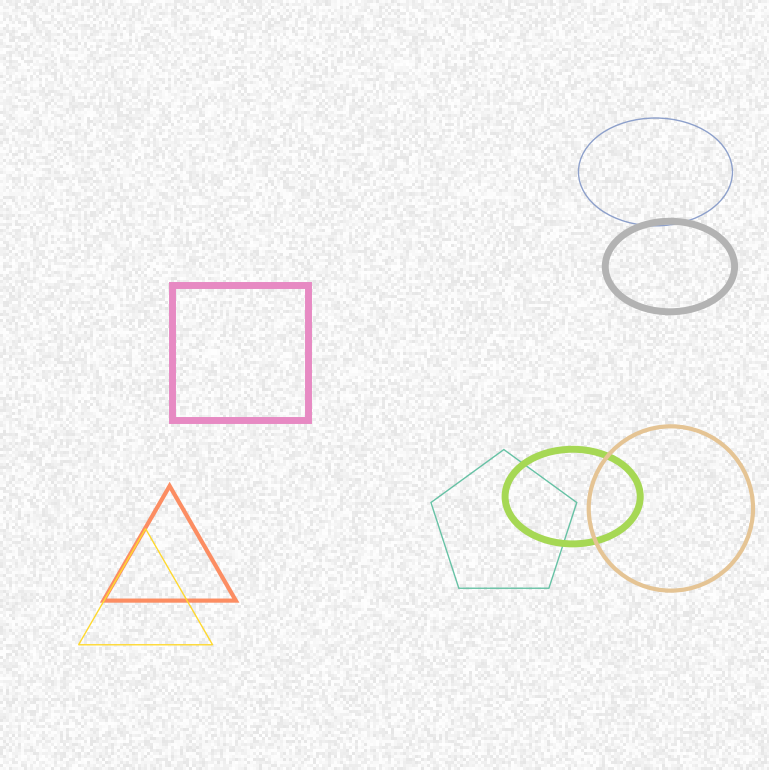[{"shape": "pentagon", "thickness": 0.5, "radius": 0.5, "center": [0.654, 0.317]}, {"shape": "triangle", "thickness": 1.5, "radius": 0.5, "center": [0.22, 0.27]}, {"shape": "oval", "thickness": 0.5, "radius": 0.5, "center": [0.851, 0.777]}, {"shape": "square", "thickness": 2.5, "radius": 0.44, "center": [0.312, 0.542]}, {"shape": "oval", "thickness": 2.5, "radius": 0.44, "center": [0.744, 0.355]}, {"shape": "triangle", "thickness": 0.5, "radius": 0.5, "center": [0.189, 0.213]}, {"shape": "circle", "thickness": 1.5, "radius": 0.53, "center": [0.871, 0.34]}, {"shape": "oval", "thickness": 2.5, "radius": 0.42, "center": [0.87, 0.654]}]